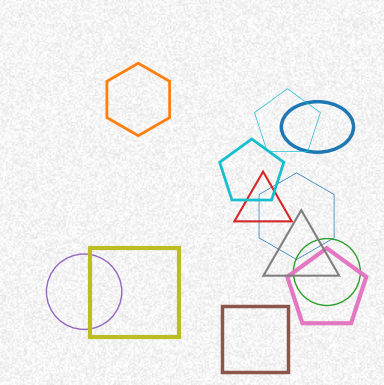[{"shape": "hexagon", "thickness": 0.5, "radius": 0.56, "center": [0.77, 0.439]}, {"shape": "oval", "thickness": 2.5, "radius": 0.47, "center": [0.824, 0.67]}, {"shape": "hexagon", "thickness": 2, "radius": 0.47, "center": [0.359, 0.742]}, {"shape": "circle", "thickness": 1, "radius": 0.43, "center": [0.849, 0.293]}, {"shape": "triangle", "thickness": 1.5, "radius": 0.43, "center": [0.683, 0.468]}, {"shape": "circle", "thickness": 1, "radius": 0.49, "center": [0.218, 0.242]}, {"shape": "square", "thickness": 2.5, "radius": 0.43, "center": [0.662, 0.119]}, {"shape": "pentagon", "thickness": 3, "radius": 0.54, "center": [0.849, 0.248]}, {"shape": "triangle", "thickness": 1.5, "radius": 0.57, "center": [0.783, 0.341]}, {"shape": "square", "thickness": 3, "radius": 0.58, "center": [0.35, 0.24]}, {"shape": "pentagon", "thickness": 0.5, "radius": 0.45, "center": [0.747, 0.68]}, {"shape": "pentagon", "thickness": 2, "radius": 0.44, "center": [0.654, 0.551]}]